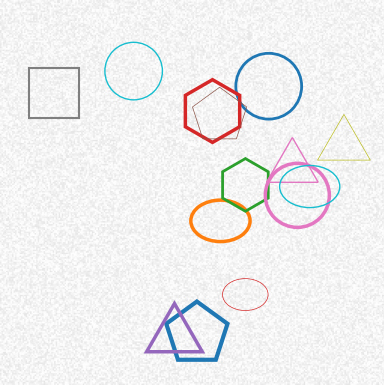[{"shape": "pentagon", "thickness": 3, "radius": 0.42, "center": [0.511, 0.133]}, {"shape": "circle", "thickness": 2, "radius": 0.43, "center": [0.698, 0.776]}, {"shape": "oval", "thickness": 2.5, "radius": 0.38, "center": [0.573, 0.426]}, {"shape": "hexagon", "thickness": 2, "radius": 0.34, "center": [0.637, 0.52]}, {"shape": "oval", "thickness": 0.5, "radius": 0.3, "center": [0.637, 0.235]}, {"shape": "hexagon", "thickness": 2.5, "radius": 0.41, "center": [0.552, 0.712]}, {"shape": "triangle", "thickness": 2.5, "radius": 0.42, "center": [0.453, 0.128]}, {"shape": "pentagon", "thickness": 0.5, "radius": 0.37, "center": [0.57, 0.699]}, {"shape": "triangle", "thickness": 1, "radius": 0.39, "center": [0.759, 0.565]}, {"shape": "circle", "thickness": 2.5, "radius": 0.42, "center": [0.772, 0.493]}, {"shape": "square", "thickness": 1.5, "radius": 0.32, "center": [0.141, 0.758]}, {"shape": "triangle", "thickness": 0.5, "radius": 0.4, "center": [0.893, 0.624]}, {"shape": "oval", "thickness": 1, "radius": 0.39, "center": [0.804, 0.516]}, {"shape": "circle", "thickness": 1, "radius": 0.37, "center": [0.347, 0.815]}]